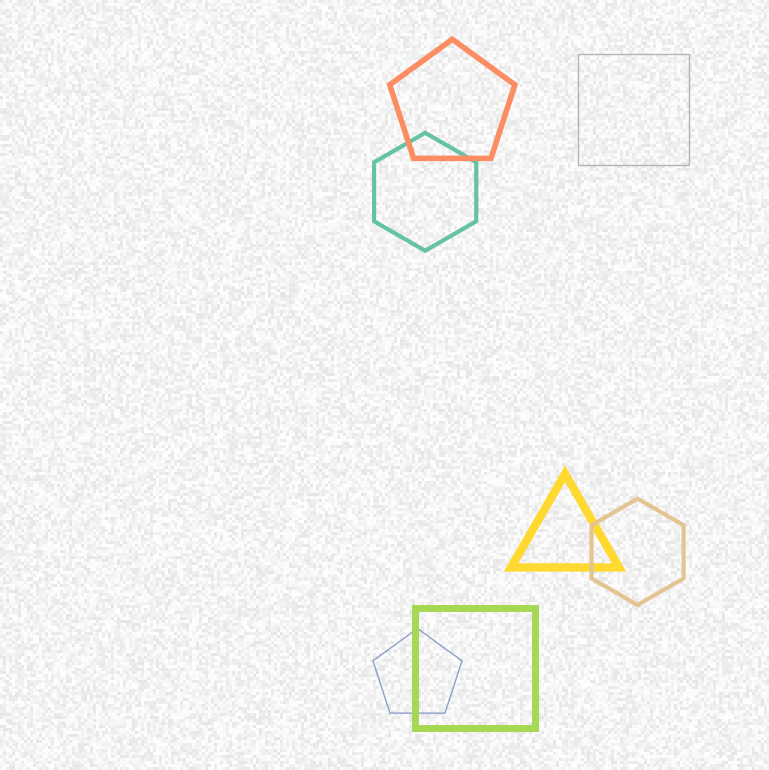[{"shape": "hexagon", "thickness": 1.5, "radius": 0.38, "center": [0.552, 0.751]}, {"shape": "pentagon", "thickness": 2, "radius": 0.43, "center": [0.587, 0.863]}, {"shape": "pentagon", "thickness": 0.5, "radius": 0.3, "center": [0.542, 0.123]}, {"shape": "square", "thickness": 2.5, "radius": 0.39, "center": [0.616, 0.132]}, {"shape": "triangle", "thickness": 3, "radius": 0.41, "center": [0.734, 0.304]}, {"shape": "hexagon", "thickness": 1.5, "radius": 0.35, "center": [0.828, 0.283]}, {"shape": "square", "thickness": 0.5, "radius": 0.36, "center": [0.823, 0.858]}]